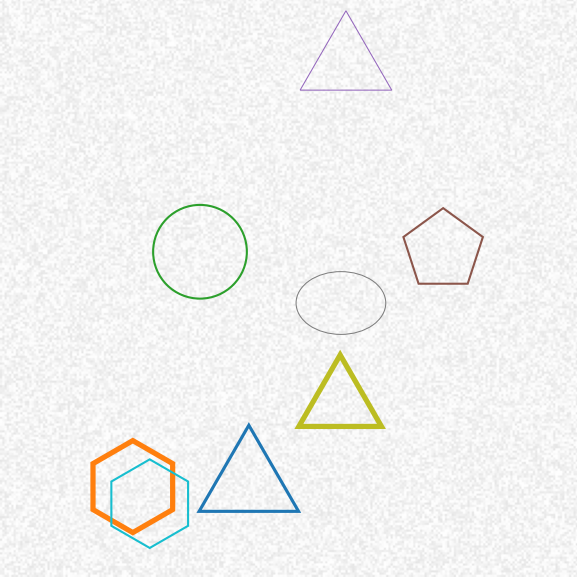[{"shape": "triangle", "thickness": 1.5, "radius": 0.5, "center": [0.431, 0.163]}, {"shape": "hexagon", "thickness": 2.5, "radius": 0.4, "center": [0.23, 0.157]}, {"shape": "circle", "thickness": 1, "radius": 0.41, "center": [0.346, 0.563]}, {"shape": "triangle", "thickness": 0.5, "radius": 0.46, "center": [0.599, 0.889]}, {"shape": "pentagon", "thickness": 1, "radius": 0.36, "center": [0.767, 0.566]}, {"shape": "oval", "thickness": 0.5, "radius": 0.39, "center": [0.59, 0.474]}, {"shape": "triangle", "thickness": 2.5, "radius": 0.41, "center": [0.589, 0.302]}, {"shape": "hexagon", "thickness": 1, "radius": 0.38, "center": [0.259, 0.127]}]